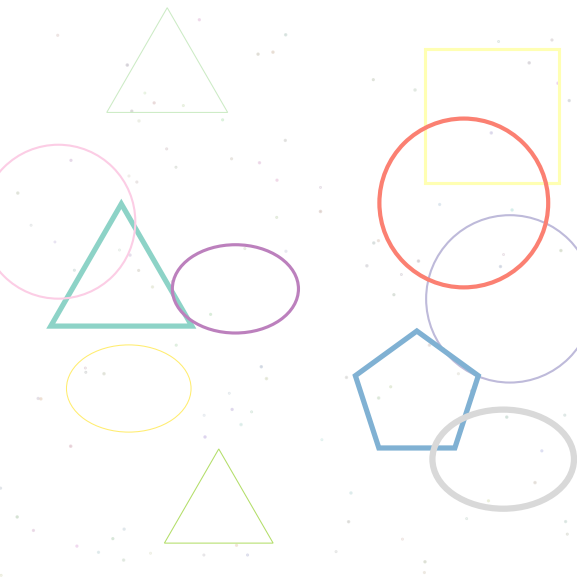[{"shape": "triangle", "thickness": 2.5, "radius": 0.71, "center": [0.21, 0.505]}, {"shape": "square", "thickness": 1.5, "radius": 0.58, "center": [0.852, 0.798]}, {"shape": "circle", "thickness": 1, "radius": 0.72, "center": [0.883, 0.482]}, {"shape": "circle", "thickness": 2, "radius": 0.73, "center": [0.803, 0.648]}, {"shape": "pentagon", "thickness": 2.5, "radius": 0.56, "center": [0.722, 0.314]}, {"shape": "triangle", "thickness": 0.5, "radius": 0.54, "center": [0.379, 0.113]}, {"shape": "circle", "thickness": 1, "radius": 0.67, "center": [0.101, 0.615]}, {"shape": "oval", "thickness": 3, "radius": 0.61, "center": [0.871, 0.204]}, {"shape": "oval", "thickness": 1.5, "radius": 0.55, "center": [0.408, 0.499]}, {"shape": "triangle", "thickness": 0.5, "radius": 0.6, "center": [0.29, 0.865]}, {"shape": "oval", "thickness": 0.5, "radius": 0.54, "center": [0.223, 0.326]}]